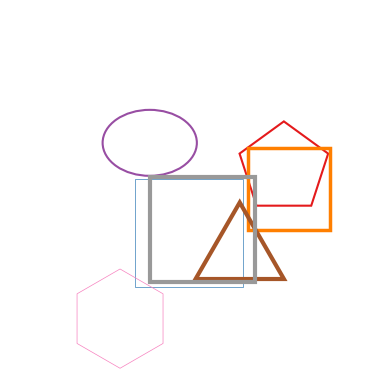[{"shape": "pentagon", "thickness": 1.5, "radius": 0.6, "center": [0.737, 0.564]}, {"shape": "square", "thickness": 0.5, "radius": 0.7, "center": [0.491, 0.395]}, {"shape": "oval", "thickness": 1.5, "radius": 0.61, "center": [0.389, 0.629]}, {"shape": "square", "thickness": 2.5, "radius": 0.53, "center": [0.751, 0.509]}, {"shape": "triangle", "thickness": 3, "radius": 0.66, "center": [0.623, 0.342]}, {"shape": "hexagon", "thickness": 0.5, "radius": 0.64, "center": [0.312, 0.172]}, {"shape": "square", "thickness": 3, "radius": 0.68, "center": [0.526, 0.403]}]